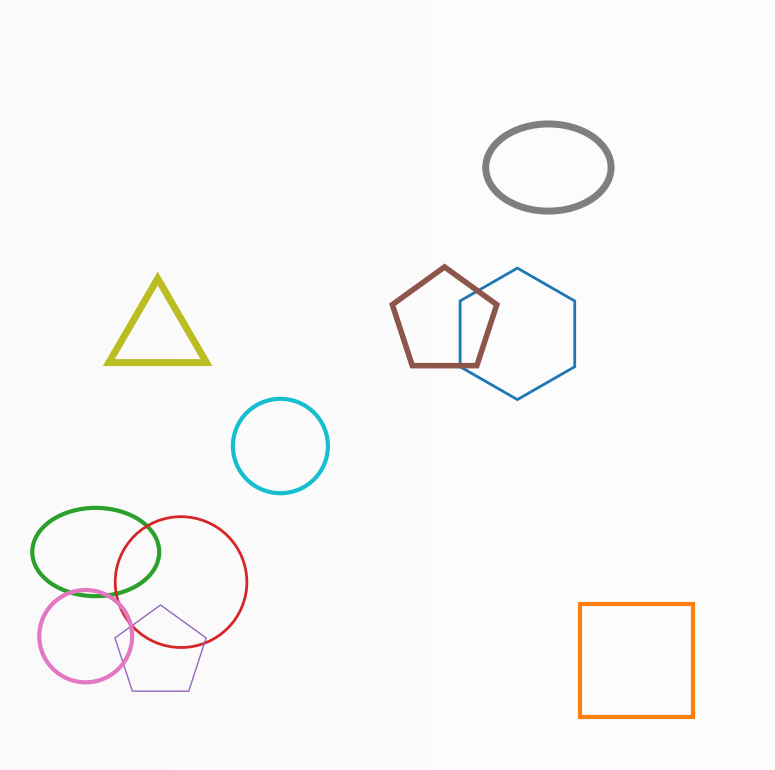[{"shape": "hexagon", "thickness": 1, "radius": 0.43, "center": [0.668, 0.566]}, {"shape": "square", "thickness": 1.5, "radius": 0.37, "center": [0.821, 0.142]}, {"shape": "oval", "thickness": 1.5, "radius": 0.41, "center": [0.124, 0.283]}, {"shape": "circle", "thickness": 1, "radius": 0.42, "center": [0.234, 0.244]}, {"shape": "pentagon", "thickness": 0.5, "radius": 0.31, "center": [0.207, 0.152]}, {"shape": "pentagon", "thickness": 2, "radius": 0.35, "center": [0.574, 0.582]}, {"shape": "circle", "thickness": 1.5, "radius": 0.3, "center": [0.111, 0.174]}, {"shape": "oval", "thickness": 2.5, "radius": 0.4, "center": [0.708, 0.782]}, {"shape": "triangle", "thickness": 2.5, "radius": 0.36, "center": [0.203, 0.566]}, {"shape": "circle", "thickness": 1.5, "radius": 0.31, "center": [0.362, 0.421]}]